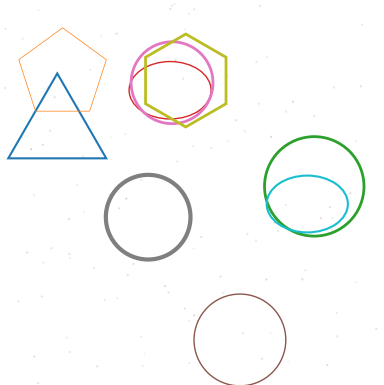[{"shape": "triangle", "thickness": 1.5, "radius": 0.73, "center": [0.149, 0.662]}, {"shape": "pentagon", "thickness": 0.5, "radius": 0.6, "center": [0.163, 0.808]}, {"shape": "circle", "thickness": 2, "radius": 0.65, "center": [0.816, 0.516]}, {"shape": "oval", "thickness": 1, "radius": 0.53, "center": [0.442, 0.766]}, {"shape": "circle", "thickness": 1, "radius": 0.6, "center": [0.623, 0.117]}, {"shape": "circle", "thickness": 2, "radius": 0.53, "center": [0.447, 0.785]}, {"shape": "circle", "thickness": 3, "radius": 0.55, "center": [0.385, 0.436]}, {"shape": "hexagon", "thickness": 2, "radius": 0.6, "center": [0.483, 0.791]}, {"shape": "oval", "thickness": 1.5, "radius": 0.53, "center": [0.798, 0.47]}]